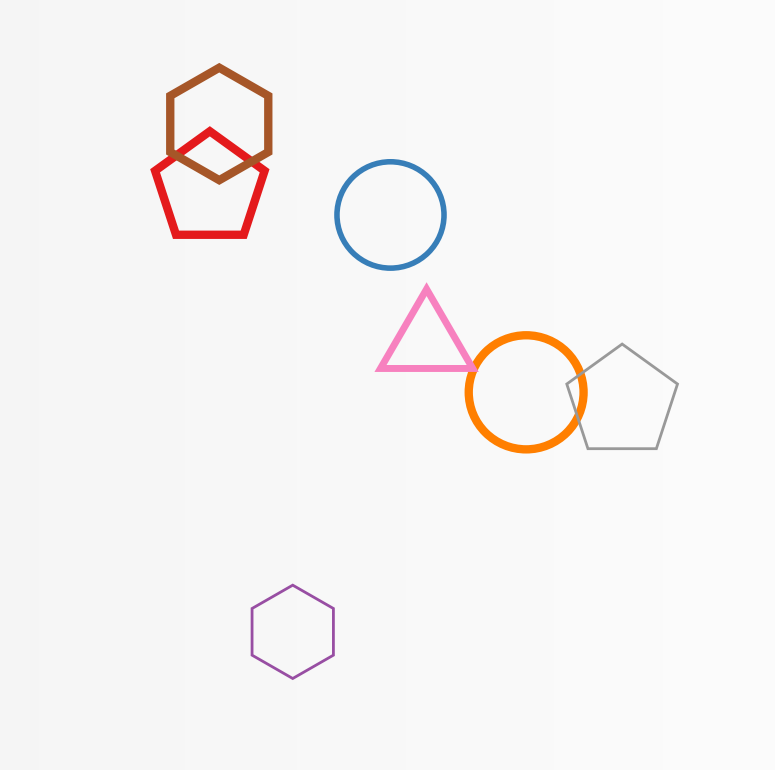[{"shape": "pentagon", "thickness": 3, "radius": 0.37, "center": [0.271, 0.755]}, {"shape": "circle", "thickness": 2, "radius": 0.35, "center": [0.504, 0.721]}, {"shape": "hexagon", "thickness": 1, "radius": 0.3, "center": [0.378, 0.179]}, {"shape": "circle", "thickness": 3, "radius": 0.37, "center": [0.679, 0.49]}, {"shape": "hexagon", "thickness": 3, "radius": 0.37, "center": [0.283, 0.839]}, {"shape": "triangle", "thickness": 2.5, "radius": 0.34, "center": [0.55, 0.556]}, {"shape": "pentagon", "thickness": 1, "radius": 0.38, "center": [0.803, 0.478]}]